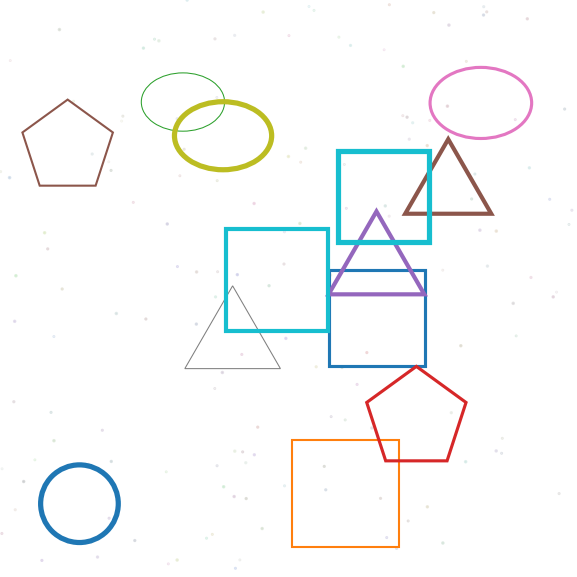[{"shape": "circle", "thickness": 2.5, "radius": 0.34, "center": [0.138, 0.127]}, {"shape": "square", "thickness": 1.5, "radius": 0.42, "center": [0.653, 0.449]}, {"shape": "square", "thickness": 1, "radius": 0.46, "center": [0.599, 0.144]}, {"shape": "oval", "thickness": 0.5, "radius": 0.36, "center": [0.317, 0.822]}, {"shape": "pentagon", "thickness": 1.5, "radius": 0.45, "center": [0.721, 0.274]}, {"shape": "triangle", "thickness": 2, "radius": 0.48, "center": [0.652, 0.537]}, {"shape": "pentagon", "thickness": 1, "radius": 0.41, "center": [0.117, 0.744]}, {"shape": "triangle", "thickness": 2, "radius": 0.43, "center": [0.776, 0.672]}, {"shape": "oval", "thickness": 1.5, "radius": 0.44, "center": [0.833, 0.821]}, {"shape": "triangle", "thickness": 0.5, "radius": 0.48, "center": [0.403, 0.409]}, {"shape": "oval", "thickness": 2.5, "radius": 0.42, "center": [0.386, 0.764]}, {"shape": "square", "thickness": 2.5, "radius": 0.39, "center": [0.664, 0.659]}, {"shape": "square", "thickness": 2, "radius": 0.44, "center": [0.479, 0.515]}]